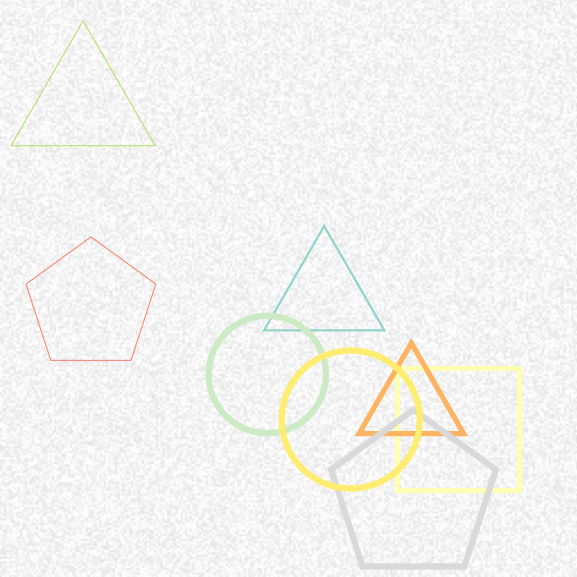[{"shape": "triangle", "thickness": 1, "radius": 0.6, "center": [0.561, 0.487]}, {"shape": "square", "thickness": 2.5, "radius": 0.53, "center": [0.793, 0.256]}, {"shape": "pentagon", "thickness": 0.5, "radius": 0.59, "center": [0.157, 0.471]}, {"shape": "triangle", "thickness": 2.5, "radius": 0.52, "center": [0.712, 0.301]}, {"shape": "triangle", "thickness": 0.5, "radius": 0.72, "center": [0.144, 0.819]}, {"shape": "pentagon", "thickness": 3, "radius": 0.75, "center": [0.716, 0.14]}, {"shape": "circle", "thickness": 3, "radius": 0.51, "center": [0.463, 0.351]}, {"shape": "circle", "thickness": 3, "radius": 0.6, "center": [0.607, 0.273]}]